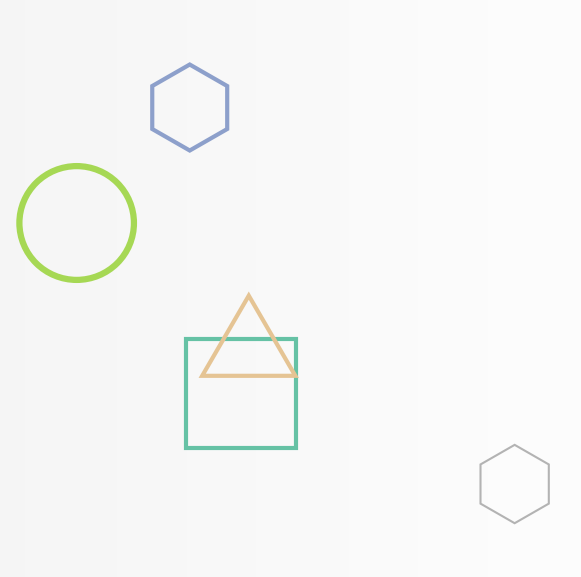[{"shape": "square", "thickness": 2, "radius": 0.47, "center": [0.415, 0.317]}, {"shape": "hexagon", "thickness": 2, "radius": 0.37, "center": [0.326, 0.813]}, {"shape": "circle", "thickness": 3, "radius": 0.49, "center": [0.132, 0.613]}, {"shape": "triangle", "thickness": 2, "radius": 0.46, "center": [0.428, 0.395]}, {"shape": "hexagon", "thickness": 1, "radius": 0.34, "center": [0.885, 0.161]}]